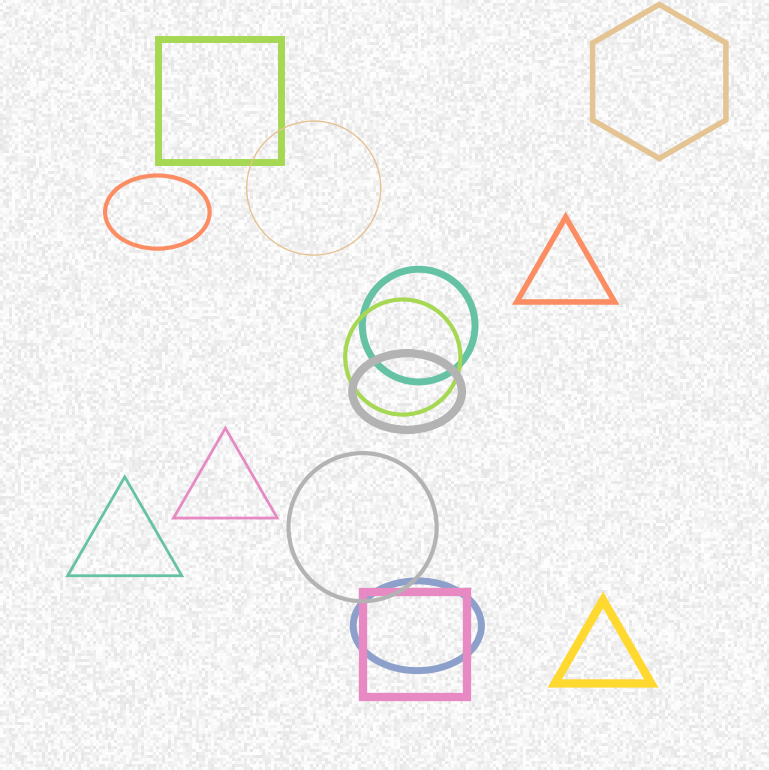[{"shape": "triangle", "thickness": 1, "radius": 0.43, "center": [0.162, 0.295]}, {"shape": "circle", "thickness": 2.5, "radius": 0.37, "center": [0.544, 0.577]}, {"shape": "oval", "thickness": 1.5, "radius": 0.34, "center": [0.204, 0.725]}, {"shape": "triangle", "thickness": 2, "radius": 0.37, "center": [0.735, 0.645]}, {"shape": "oval", "thickness": 2.5, "radius": 0.42, "center": [0.542, 0.187]}, {"shape": "triangle", "thickness": 1, "radius": 0.39, "center": [0.293, 0.366]}, {"shape": "square", "thickness": 3, "radius": 0.34, "center": [0.539, 0.163]}, {"shape": "square", "thickness": 2.5, "radius": 0.4, "center": [0.285, 0.869]}, {"shape": "circle", "thickness": 1.5, "radius": 0.37, "center": [0.523, 0.536]}, {"shape": "triangle", "thickness": 3, "radius": 0.36, "center": [0.783, 0.149]}, {"shape": "hexagon", "thickness": 2, "radius": 0.5, "center": [0.856, 0.894]}, {"shape": "circle", "thickness": 0.5, "radius": 0.44, "center": [0.407, 0.756]}, {"shape": "oval", "thickness": 3, "radius": 0.36, "center": [0.529, 0.492]}, {"shape": "circle", "thickness": 1.5, "radius": 0.48, "center": [0.471, 0.315]}]